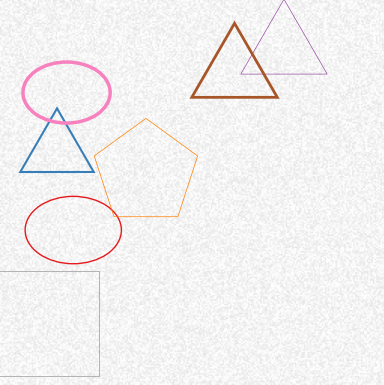[{"shape": "oval", "thickness": 1, "radius": 0.63, "center": [0.19, 0.402]}, {"shape": "triangle", "thickness": 1.5, "radius": 0.55, "center": [0.148, 0.608]}, {"shape": "triangle", "thickness": 0.5, "radius": 0.65, "center": [0.738, 0.872]}, {"shape": "pentagon", "thickness": 0.5, "radius": 0.71, "center": [0.379, 0.551]}, {"shape": "triangle", "thickness": 2, "radius": 0.64, "center": [0.609, 0.811]}, {"shape": "oval", "thickness": 2.5, "radius": 0.57, "center": [0.173, 0.76]}, {"shape": "square", "thickness": 0.5, "radius": 0.68, "center": [0.12, 0.159]}]